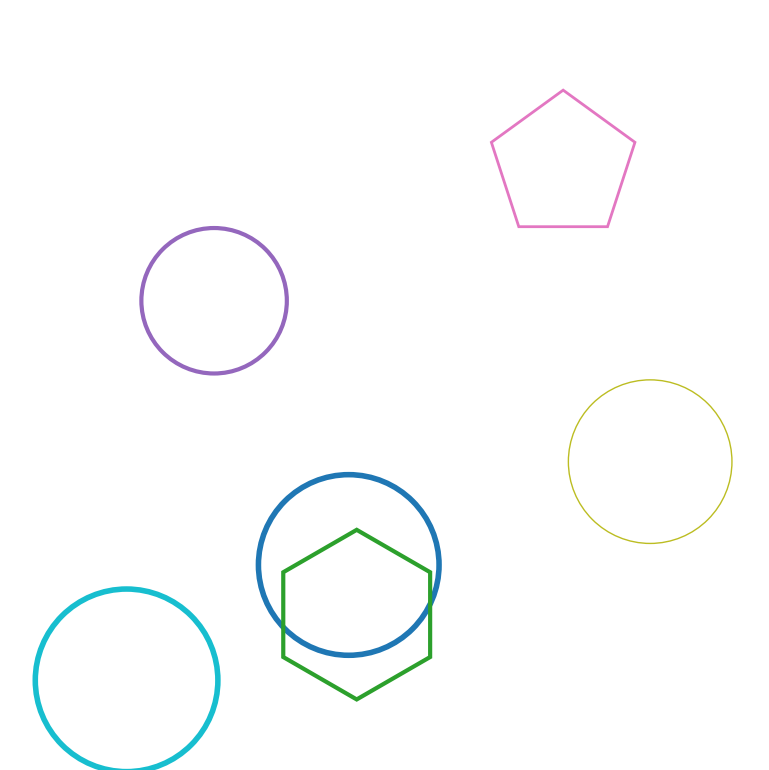[{"shape": "circle", "thickness": 2, "radius": 0.59, "center": [0.453, 0.266]}, {"shape": "hexagon", "thickness": 1.5, "radius": 0.55, "center": [0.463, 0.202]}, {"shape": "circle", "thickness": 1.5, "radius": 0.47, "center": [0.278, 0.609]}, {"shape": "pentagon", "thickness": 1, "radius": 0.49, "center": [0.731, 0.785]}, {"shape": "circle", "thickness": 0.5, "radius": 0.53, "center": [0.844, 0.4]}, {"shape": "circle", "thickness": 2, "radius": 0.59, "center": [0.164, 0.116]}]